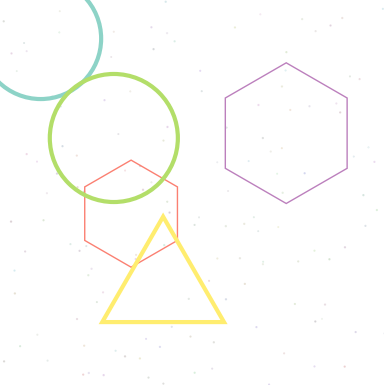[{"shape": "circle", "thickness": 3, "radius": 0.79, "center": [0.106, 0.9]}, {"shape": "hexagon", "thickness": 1, "radius": 0.7, "center": [0.34, 0.445]}, {"shape": "circle", "thickness": 3, "radius": 0.83, "center": [0.296, 0.642]}, {"shape": "hexagon", "thickness": 1, "radius": 0.91, "center": [0.743, 0.654]}, {"shape": "triangle", "thickness": 3, "radius": 0.91, "center": [0.424, 0.255]}]